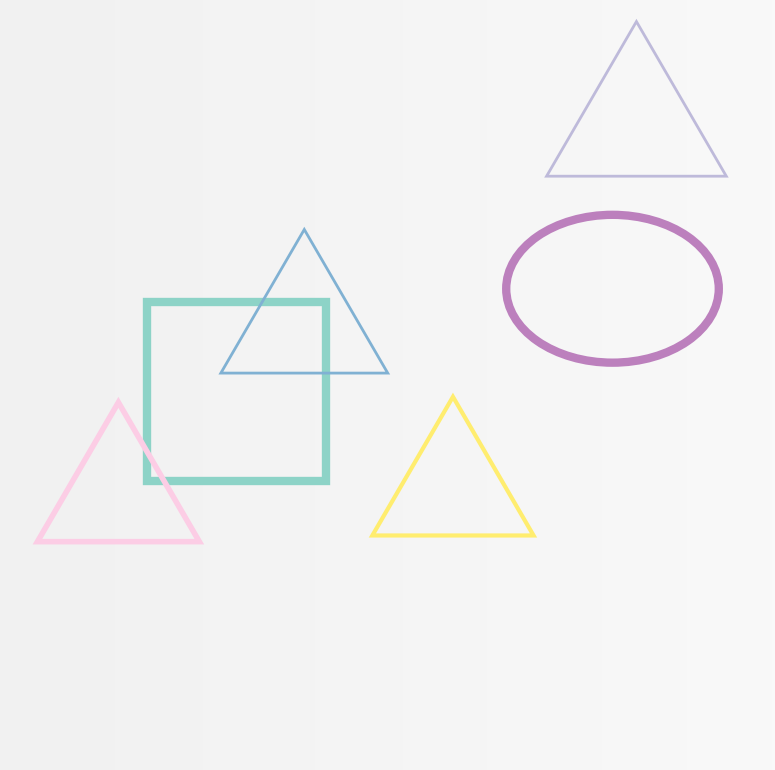[{"shape": "square", "thickness": 3, "radius": 0.58, "center": [0.305, 0.492]}, {"shape": "triangle", "thickness": 1, "radius": 0.67, "center": [0.821, 0.838]}, {"shape": "triangle", "thickness": 1, "radius": 0.62, "center": [0.393, 0.578]}, {"shape": "triangle", "thickness": 2, "radius": 0.6, "center": [0.153, 0.357]}, {"shape": "oval", "thickness": 3, "radius": 0.69, "center": [0.79, 0.625]}, {"shape": "triangle", "thickness": 1.5, "radius": 0.6, "center": [0.584, 0.365]}]